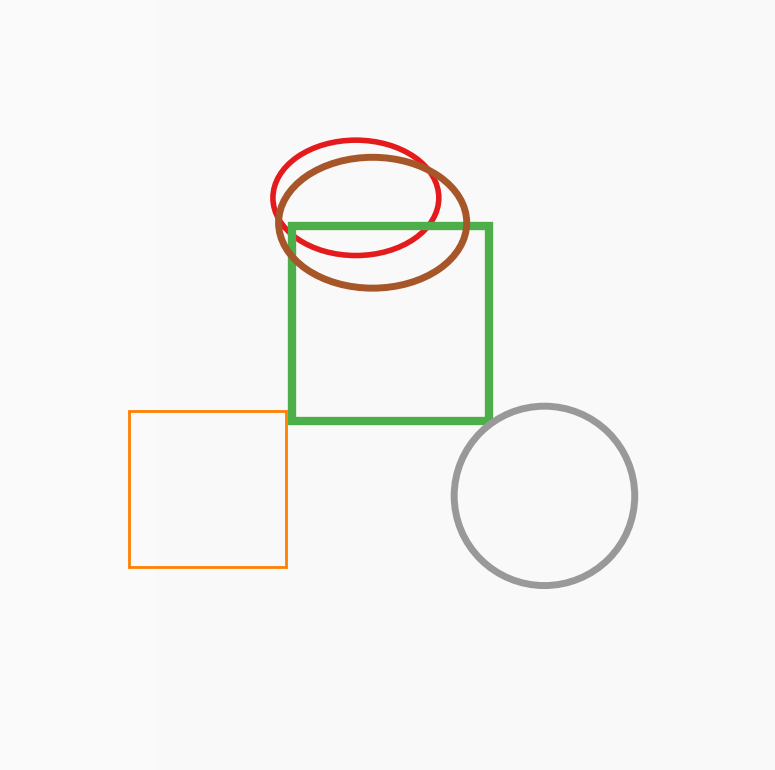[{"shape": "oval", "thickness": 2, "radius": 0.54, "center": [0.459, 0.743]}, {"shape": "square", "thickness": 3, "radius": 0.63, "center": [0.504, 0.579]}, {"shape": "square", "thickness": 1, "radius": 0.5, "center": [0.268, 0.365]}, {"shape": "oval", "thickness": 2.5, "radius": 0.61, "center": [0.481, 0.711]}, {"shape": "circle", "thickness": 2.5, "radius": 0.58, "center": [0.703, 0.356]}]